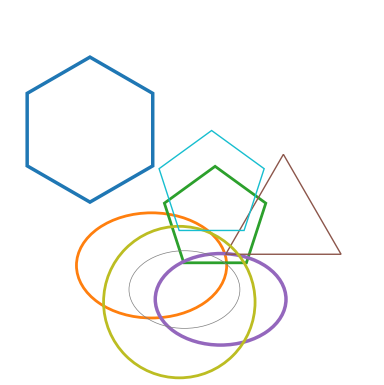[{"shape": "hexagon", "thickness": 2.5, "radius": 0.94, "center": [0.234, 0.663]}, {"shape": "oval", "thickness": 2, "radius": 0.98, "center": [0.394, 0.311]}, {"shape": "pentagon", "thickness": 2, "radius": 0.69, "center": [0.559, 0.429]}, {"shape": "oval", "thickness": 2.5, "radius": 0.85, "center": [0.573, 0.223]}, {"shape": "triangle", "thickness": 1, "radius": 0.87, "center": [0.736, 0.426]}, {"shape": "oval", "thickness": 0.5, "radius": 0.72, "center": [0.479, 0.248]}, {"shape": "circle", "thickness": 2, "radius": 0.98, "center": [0.466, 0.215]}, {"shape": "pentagon", "thickness": 1, "radius": 0.72, "center": [0.55, 0.517]}]